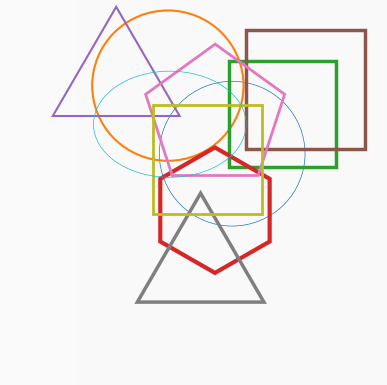[{"shape": "circle", "thickness": 0.5, "radius": 0.94, "center": [0.599, 0.601]}, {"shape": "circle", "thickness": 1.5, "radius": 0.98, "center": [0.433, 0.778]}, {"shape": "square", "thickness": 2.5, "radius": 0.69, "center": [0.728, 0.704]}, {"shape": "hexagon", "thickness": 3, "radius": 0.81, "center": [0.555, 0.454]}, {"shape": "triangle", "thickness": 1.5, "radius": 0.95, "center": [0.3, 0.793]}, {"shape": "square", "thickness": 2.5, "radius": 0.77, "center": [0.789, 0.768]}, {"shape": "pentagon", "thickness": 2, "radius": 0.94, "center": [0.555, 0.697]}, {"shape": "triangle", "thickness": 2.5, "radius": 0.94, "center": [0.518, 0.31]}, {"shape": "square", "thickness": 2, "radius": 0.7, "center": [0.536, 0.586]}, {"shape": "oval", "thickness": 0.5, "radius": 0.98, "center": [0.438, 0.677]}]